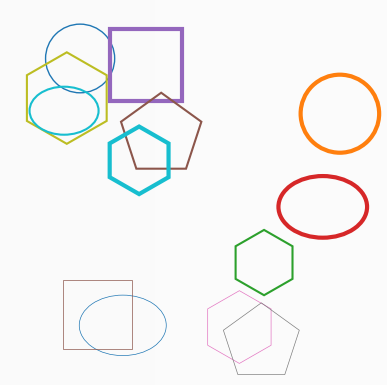[{"shape": "circle", "thickness": 1, "radius": 0.45, "center": [0.207, 0.848]}, {"shape": "oval", "thickness": 0.5, "radius": 0.56, "center": [0.317, 0.155]}, {"shape": "circle", "thickness": 3, "radius": 0.51, "center": [0.877, 0.705]}, {"shape": "hexagon", "thickness": 1.5, "radius": 0.42, "center": [0.681, 0.318]}, {"shape": "oval", "thickness": 3, "radius": 0.57, "center": [0.833, 0.463]}, {"shape": "square", "thickness": 3, "radius": 0.47, "center": [0.376, 0.832]}, {"shape": "square", "thickness": 0.5, "radius": 0.45, "center": [0.251, 0.183]}, {"shape": "pentagon", "thickness": 1.5, "radius": 0.55, "center": [0.416, 0.65]}, {"shape": "hexagon", "thickness": 0.5, "radius": 0.47, "center": [0.618, 0.151]}, {"shape": "pentagon", "thickness": 0.5, "radius": 0.51, "center": [0.674, 0.11]}, {"shape": "hexagon", "thickness": 1.5, "radius": 0.59, "center": [0.172, 0.745]}, {"shape": "hexagon", "thickness": 3, "radius": 0.44, "center": [0.359, 0.584]}, {"shape": "oval", "thickness": 1.5, "radius": 0.45, "center": [0.165, 0.712]}]